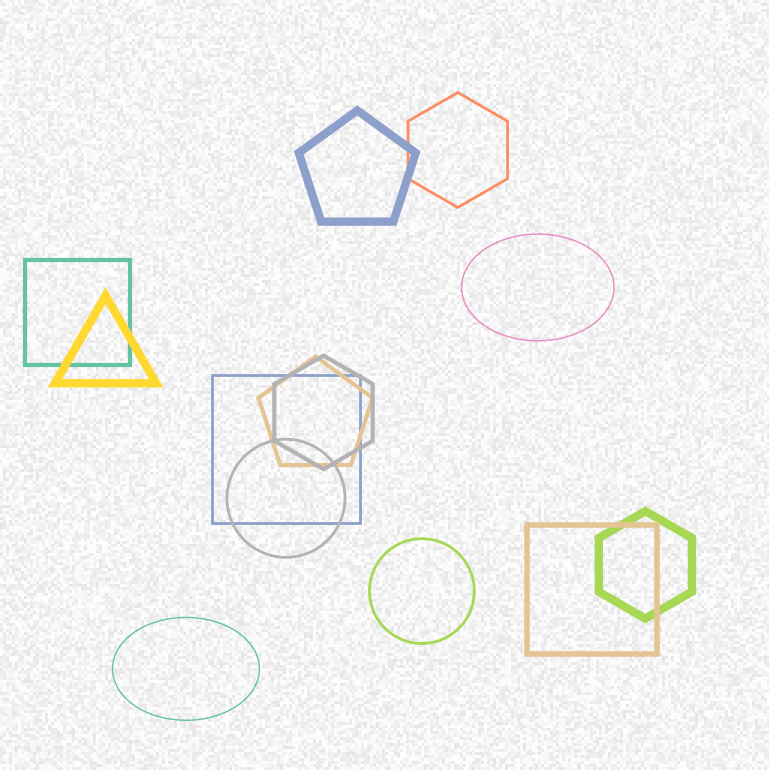[{"shape": "oval", "thickness": 0.5, "radius": 0.48, "center": [0.242, 0.131]}, {"shape": "square", "thickness": 1.5, "radius": 0.34, "center": [0.1, 0.594]}, {"shape": "hexagon", "thickness": 1, "radius": 0.37, "center": [0.595, 0.805]}, {"shape": "square", "thickness": 1, "radius": 0.48, "center": [0.372, 0.417]}, {"shape": "pentagon", "thickness": 3, "radius": 0.4, "center": [0.464, 0.777]}, {"shape": "oval", "thickness": 0.5, "radius": 0.5, "center": [0.698, 0.627]}, {"shape": "circle", "thickness": 1, "radius": 0.34, "center": [0.548, 0.232]}, {"shape": "hexagon", "thickness": 3, "radius": 0.35, "center": [0.838, 0.266]}, {"shape": "triangle", "thickness": 3, "radius": 0.38, "center": [0.137, 0.54]}, {"shape": "square", "thickness": 2, "radius": 0.42, "center": [0.769, 0.235]}, {"shape": "pentagon", "thickness": 1.5, "radius": 0.39, "center": [0.41, 0.459]}, {"shape": "hexagon", "thickness": 1.5, "radius": 0.37, "center": [0.42, 0.464]}, {"shape": "circle", "thickness": 1, "radius": 0.38, "center": [0.371, 0.353]}]